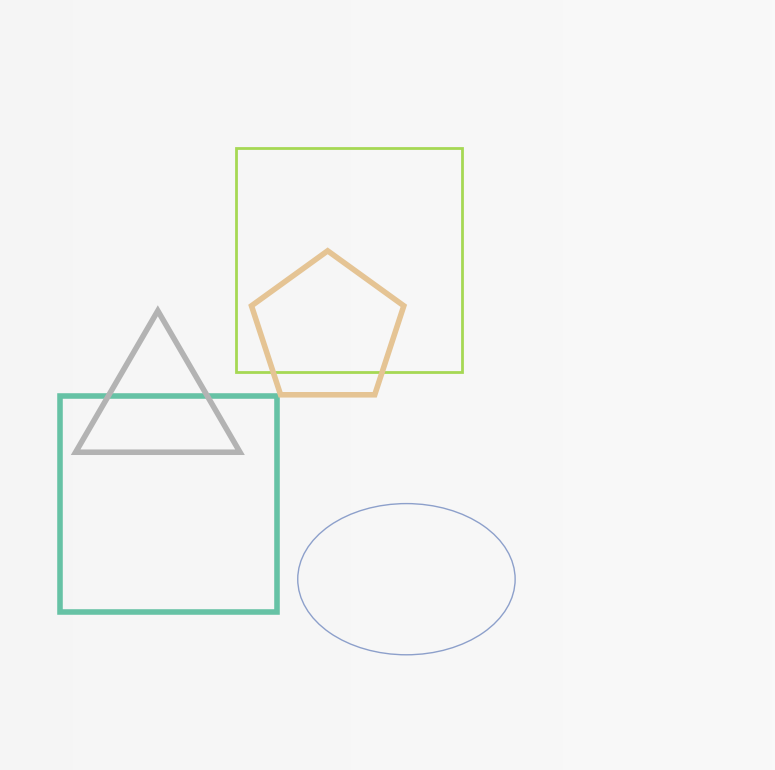[{"shape": "square", "thickness": 2, "radius": 0.7, "center": [0.218, 0.346]}, {"shape": "oval", "thickness": 0.5, "radius": 0.7, "center": [0.524, 0.248]}, {"shape": "square", "thickness": 1, "radius": 0.73, "center": [0.45, 0.662]}, {"shape": "pentagon", "thickness": 2, "radius": 0.52, "center": [0.423, 0.571]}, {"shape": "triangle", "thickness": 2, "radius": 0.61, "center": [0.204, 0.474]}]